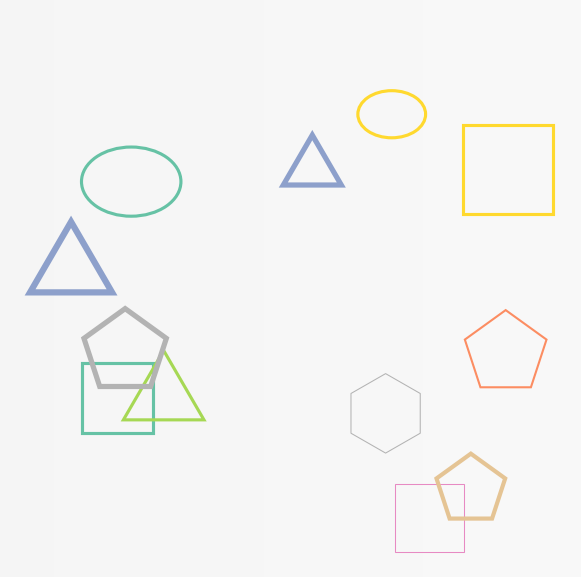[{"shape": "oval", "thickness": 1.5, "radius": 0.43, "center": [0.226, 0.685]}, {"shape": "square", "thickness": 1.5, "radius": 0.3, "center": [0.202, 0.309]}, {"shape": "pentagon", "thickness": 1, "radius": 0.37, "center": [0.87, 0.388]}, {"shape": "triangle", "thickness": 2.5, "radius": 0.29, "center": [0.537, 0.708]}, {"shape": "triangle", "thickness": 3, "radius": 0.41, "center": [0.122, 0.534]}, {"shape": "square", "thickness": 0.5, "radius": 0.3, "center": [0.739, 0.102]}, {"shape": "triangle", "thickness": 1.5, "radius": 0.4, "center": [0.282, 0.312]}, {"shape": "oval", "thickness": 1.5, "radius": 0.29, "center": [0.674, 0.801]}, {"shape": "square", "thickness": 1.5, "radius": 0.39, "center": [0.874, 0.706]}, {"shape": "pentagon", "thickness": 2, "radius": 0.31, "center": [0.81, 0.151]}, {"shape": "pentagon", "thickness": 2.5, "radius": 0.37, "center": [0.215, 0.39]}, {"shape": "hexagon", "thickness": 0.5, "radius": 0.34, "center": [0.663, 0.283]}]